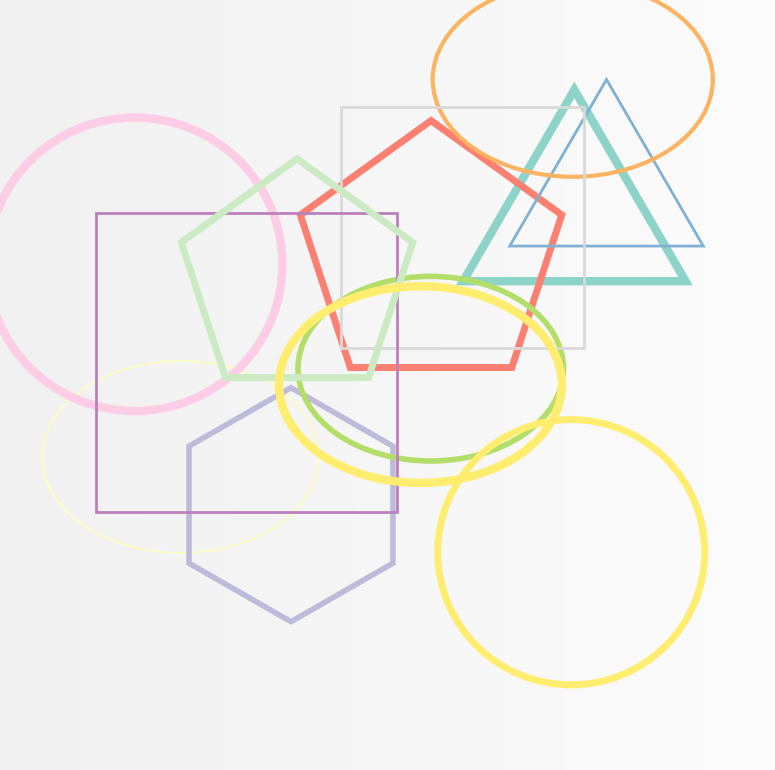[{"shape": "triangle", "thickness": 3, "radius": 0.83, "center": [0.741, 0.718]}, {"shape": "oval", "thickness": 0.5, "radius": 0.89, "center": [0.233, 0.407]}, {"shape": "hexagon", "thickness": 2, "radius": 0.76, "center": [0.375, 0.345]}, {"shape": "pentagon", "thickness": 2.5, "radius": 0.89, "center": [0.556, 0.666]}, {"shape": "triangle", "thickness": 1, "radius": 0.72, "center": [0.783, 0.753]}, {"shape": "oval", "thickness": 1.5, "radius": 0.9, "center": [0.739, 0.897]}, {"shape": "oval", "thickness": 2, "radius": 0.86, "center": [0.556, 0.521]}, {"shape": "circle", "thickness": 3, "radius": 0.95, "center": [0.174, 0.657]}, {"shape": "square", "thickness": 1, "radius": 0.78, "center": [0.597, 0.704]}, {"shape": "square", "thickness": 1, "radius": 0.97, "center": [0.318, 0.529]}, {"shape": "pentagon", "thickness": 2.5, "radius": 0.79, "center": [0.383, 0.637]}, {"shape": "oval", "thickness": 3, "radius": 0.91, "center": [0.542, 0.501]}, {"shape": "circle", "thickness": 2.5, "radius": 0.86, "center": [0.737, 0.283]}]